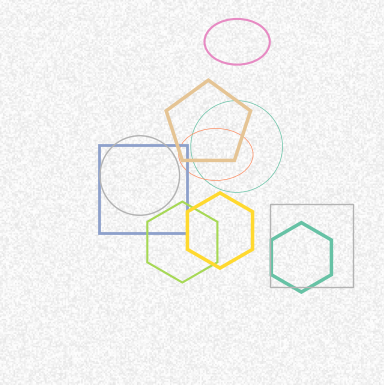[{"shape": "hexagon", "thickness": 2.5, "radius": 0.45, "center": [0.783, 0.332]}, {"shape": "circle", "thickness": 0.5, "radius": 0.6, "center": [0.615, 0.619]}, {"shape": "oval", "thickness": 0.5, "radius": 0.48, "center": [0.561, 0.599]}, {"shape": "square", "thickness": 2, "radius": 0.57, "center": [0.372, 0.51]}, {"shape": "oval", "thickness": 1.5, "radius": 0.42, "center": [0.616, 0.892]}, {"shape": "hexagon", "thickness": 1.5, "radius": 0.53, "center": [0.474, 0.371]}, {"shape": "hexagon", "thickness": 2.5, "radius": 0.49, "center": [0.571, 0.401]}, {"shape": "pentagon", "thickness": 2.5, "radius": 0.58, "center": [0.541, 0.677]}, {"shape": "square", "thickness": 1, "radius": 0.54, "center": [0.808, 0.362]}, {"shape": "circle", "thickness": 1, "radius": 0.52, "center": [0.363, 0.544]}]